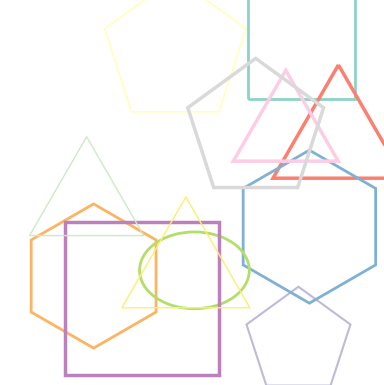[{"shape": "square", "thickness": 2, "radius": 0.7, "center": [0.783, 0.884]}, {"shape": "pentagon", "thickness": 1, "radius": 0.96, "center": [0.455, 0.866]}, {"shape": "pentagon", "thickness": 1.5, "radius": 0.71, "center": [0.775, 0.113]}, {"shape": "triangle", "thickness": 2.5, "radius": 0.98, "center": [0.879, 0.635]}, {"shape": "hexagon", "thickness": 2, "radius": 0.99, "center": [0.804, 0.411]}, {"shape": "hexagon", "thickness": 2, "radius": 0.94, "center": [0.243, 0.283]}, {"shape": "oval", "thickness": 2, "radius": 0.71, "center": [0.505, 0.298]}, {"shape": "triangle", "thickness": 2.5, "radius": 0.79, "center": [0.742, 0.66]}, {"shape": "pentagon", "thickness": 2.5, "radius": 0.93, "center": [0.664, 0.663]}, {"shape": "square", "thickness": 2.5, "radius": 1.0, "center": [0.368, 0.225]}, {"shape": "triangle", "thickness": 1, "radius": 0.86, "center": [0.225, 0.474]}, {"shape": "triangle", "thickness": 1, "radius": 0.96, "center": [0.483, 0.297]}]